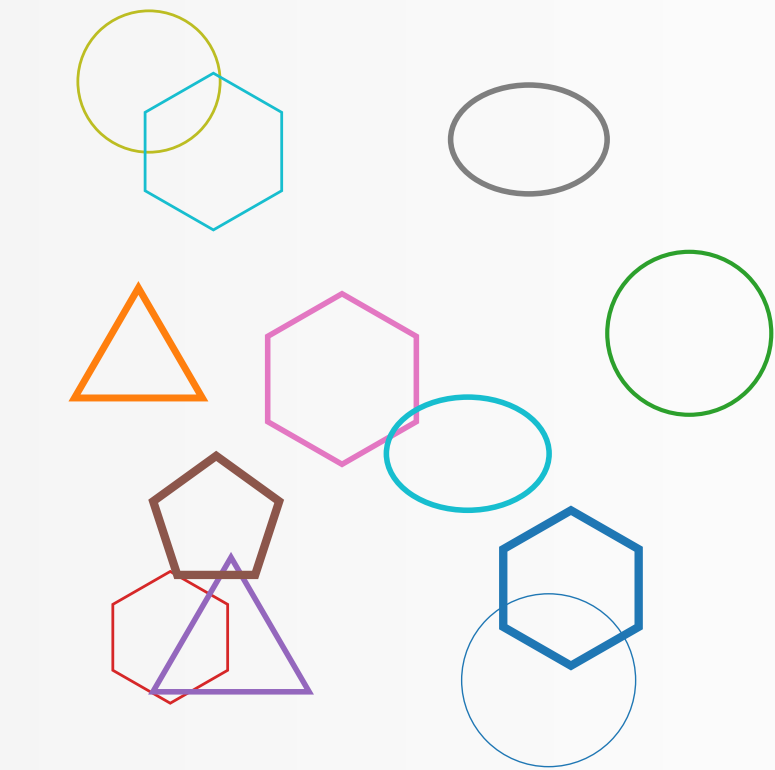[{"shape": "circle", "thickness": 0.5, "radius": 0.56, "center": [0.708, 0.117]}, {"shape": "hexagon", "thickness": 3, "radius": 0.5, "center": [0.737, 0.236]}, {"shape": "triangle", "thickness": 2.5, "radius": 0.48, "center": [0.179, 0.531]}, {"shape": "circle", "thickness": 1.5, "radius": 0.53, "center": [0.889, 0.567]}, {"shape": "hexagon", "thickness": 1, "radius": 0.43, "center": [0.22, 0.172]}, {"shape": "triangle", "thickness": 2, "radius": 0.58, "center": [0.298, 0.16]}, {"shape": "pentagon", "thickness": 3, "radius": 0.43, "center": [0.279, 0.322]}, {"shape": "hexagon", "thickness": 2, "radius": 0.55, "center": [0.441, 0.508]}, {"shape": "oval", "thickness": 2, "radius": 0.5, "center": [0.682, 0.819]}, {"shape": "circle", "thickness": 1, "radius": 0.46, "center": [0.192, 0.894]}, {"shape": "hexagon", "thickness": 1, "radius": 0.51, "center": [0.275, 0.803]}, {"shape": "oval", "thickness": 2, "radius": 0.52, "center": [0.604, 0.411]}]